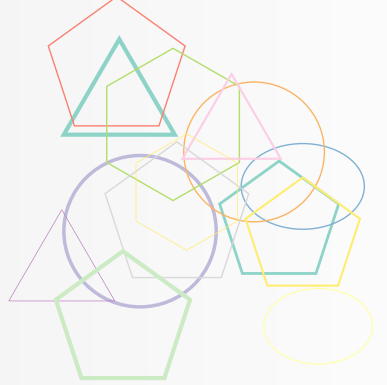[{"shape": "pentagon", "thickness": 2, "radius": 0.81, "center": [0.72, 0.42]}, {"shape": "triangle", "thickness": 3, "radius": 0.83, "center": [0.308, 0.733]}, {"shape": "oval", "thickness": 1, "radius": 0.7, "center": [0.821, 0.153]}, {"shape": "circle", "thickness": 2.5, "radius": 0.98, "center": [0.361, 0.4]}, {"shape": "pentagon", "thickness": 1, "radius": 0.93, "center": [0.301, 0.823]}, {"shape": "oval", "thickness": 1, "radius": 0.79, "center": [0.781, 0.516]}, {"shape": "circle", "thickness": 1, "radius": 0.91, "center": [0.656, 0.605]}, {"shape": "hexagon", "thickness": 1, "radius": 0.99, "center": [0.447, 0.677]}, {"shape": "triangle", "thickness": 1.5, "radius": 0.73, "center": [0.598, 0.661]}, {"shape": "pentagon", "thickness": 1, "radius": 0.97, "center": [0.457, 0.437]}, {"shape": "triangle", "thickness": 0.5, "radius": 0.79, "center": [0.159, 0.297]}, {"shape": "pentagon", "thickness": 3, "radius": 0.91, "center": [0.317, 0.165]}, {"shape": "pentagon", "thickness": 1.5, "radius": 0.78, "center": [0.781, 0.384]}, {"shape": "hexagon", "thickness": 0.5, "radius": 0.76, "center": [0.482, 0.501]}]